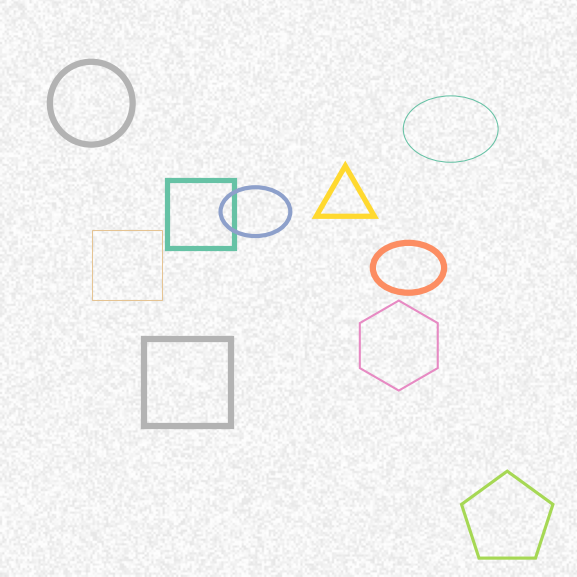[{"shape": "oval", "thickness": 0.5, "radius": 0.41, "center": [0.78, 0.776]}, {"shape": "square", "thickness": 2.5, "radius": 0.29, "center": [0.347, 0.628]}, {"shape": "oval", "thickness": 3, "radius": 0.31, "center": [0.707, 0.535]}, {"shape": "oval", "thickness": 2, "radius": 0.3, "center": [0.442, 0.633]}, {"shape": "hexagon", "thickness": 1, "radius": 0.39, "center": [0.691, 0.401]}, {"shape": "pentagon", "thickness": 1.5, "radius": 0.42, "center": [0.878, 0.1]}, {"shape": "triangle", "thickness": 2.5, "radius": 0.29, "center": [0.598, 0.654]}, {"shape": "square", "thickness": 0.5, "radius": 0.3, "center": [0.219, 0.541]}, {"shape": "circle", "thickness": 3, "radius": 0.36, "center": [0.158, 0.82]}, {"shape": "square", "thickness": 3, "radius": 0.38, "center": [0.325, 0.337]}]